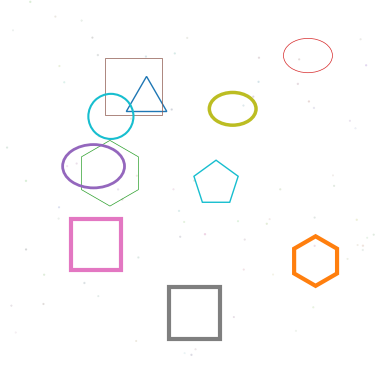[{"shape": "triangle", "thickness": 1, "radius": 0.3, "center": [0.381, 0.741]}, {"shape": "hexagon", "thickness": 3, "radius": 0.32, "center": [0.82, 0.322]}, {"shape": "hexagon", "thickness": 0.5, "radius": 0.43, "center": [0.286, 0.55]}, {"shape": "oval", "thickness": 0.5, "radius": 0.32, "center": [0.8, 0.856]}, {"shape": "oval", "thickness": 2, "radius": 0.4, "center": [0.243, 0.568]}, {"shape": "square", "thickness": 0.5, "radius": 0.37, "center": [0.346, 0.775]}, {"shape": "square", "thickness": 3, "radius": 0.33, "center": [0.25, 0.366]}, {"shape": "square", "thickness": 3, "radius": 0.33, "center": [0.505, 0.187]}, {"shape": "oval", "thickness": 2.5, "radius": 0.3, "center": [0.604, 0.717]}, {"shape": "pentagon", "thickness": 1, "radius": 0.3, "center": [0.561, 0.523]}, {"shape": "circle", "thickness": 1.5, "radius": 0.29, "center": [0.288, 0.698]}]